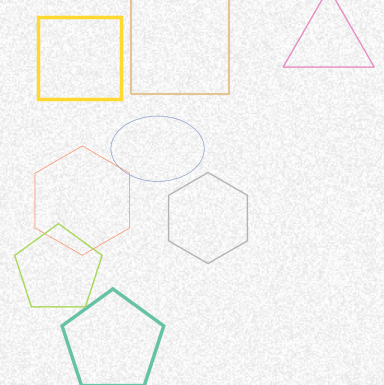[{"shape": "pentagon", "thickness": 2.5, "radius": 0.69, "center": [0.293, 0.111]}, {"shape": "hexagon", "thickness": 0.5, "radius": 0.71, "center": [0.214, 0.479]}, {"shape": "oval", "thickness": 0.5, "radius": 0.61, "center": [0.409, 0.614]}, {"shape": "triangle", "thickness": 1, "radius": 0.68, "center": [0.854, 0.894]}, {"shape": "pentagon", "thickness": 1, "radius": 0.6, "center": [0.152, 0.3]}, {"shape": "square", "thickness": 2.5, "radius": 0.54, "center": [0.207, 0.85]}, {"shape": "square", "thickness": 1.5, "radius": 0.64, "center": [0.467, 0.885]}, {"shape": "hexagon", "thickness": 1, "radius": 0.59, "center": [0.54, 0.434]}]